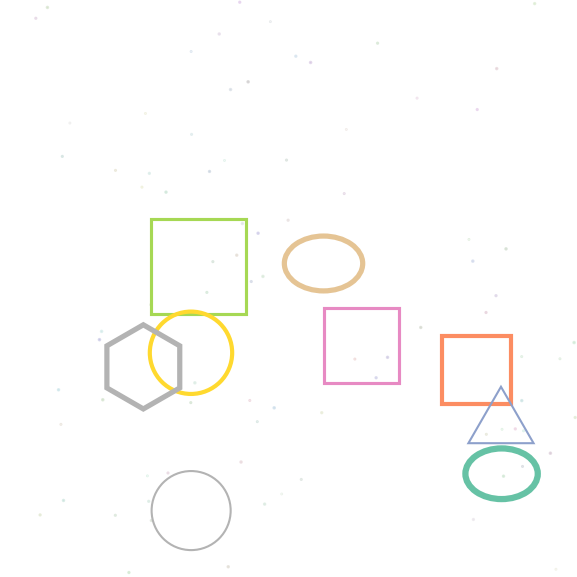[{"shape": "oval", "thickness": 3, "radius": 0.31, "center": [0.869, 0.179]}, {"shape": "square", "thickness": 2, "radius": 0.3, "center": [0.826, 0.358]}, {"shape": "triangle", "thickness": 1, "radius": 0.33, "center": [0.867, 0.264]}, {"shape": "square", "thickness": 1.5, "radius": 0.33, "center": [0.626, 0.4]}, {"shape": "square", "thickness": 1.5, "radius": 0.41, "center": [0.343, 0.537]}, {"shape": "circle", "thickness": 2, "radius": 0.36, "center": [0.331, 0.388]}, {"shape": "oval", "thickness": 2.5, "radius": 0.34, "center": [0.56, 0.543]}, {"shape": "circle", "thickness": 1, "radius": 0.34, "center": [0.331, 0.115]}, {"shape": "hexagon", "thickness": 2.5, "radius": 0.36, "center": [0.248, 0.364]}]